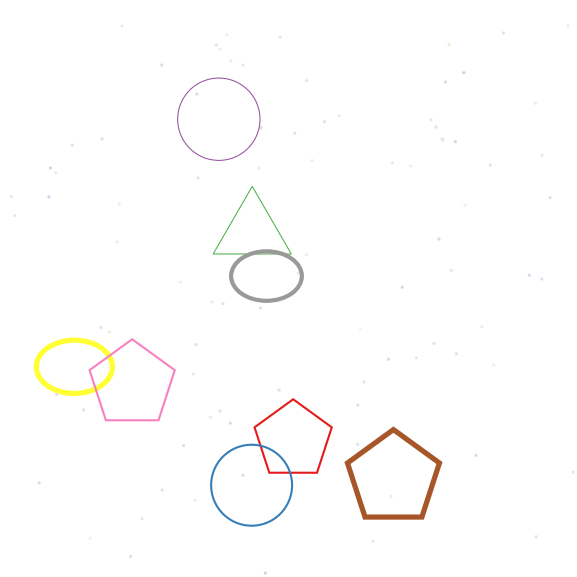[{"shape": "pentagon", "thickness": 1, "radius": 0.35, "center": [0.508, 0.237]}, {"shape": "circle", "thickness": 1, "radius": 0.35, "center": [0.436, 0.159]}, {"shape": "triangle", "thickness": 0.5, "radius": 0.39, "center": [0.437, 0.598]}, {"shape": "circle", "thickness": 0.5, "radius": 0.36, "center": [0.379, 0.793]}, {"shape": "oval", "thickness": 2.5, "radius": 0.33, "center": [0.129, 0.364]}, {"shape": "pentagon", "thickness": 2.5, "radius": 0.42, "center": [0.681, 0.172]}, {"shape": "pentagon", "thickness": 1, "radius": 0.39, "center": [0.229, 0.334]}, {"shape": "oval", "thickness": 2, "radius": 0.31, "center": [0.461, 0.521]}]